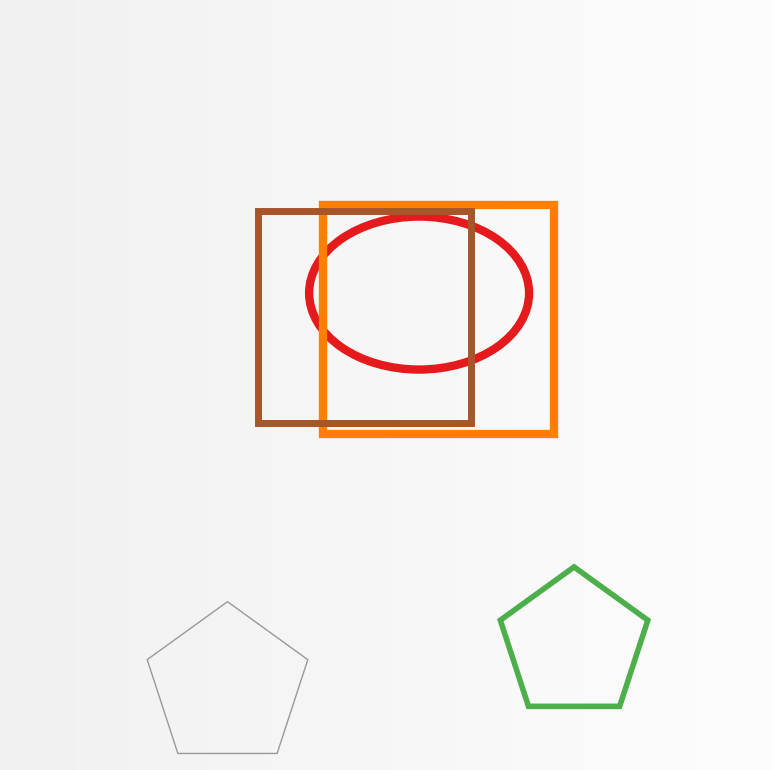[{"shape": "oval", "thickness": 3, "radius": 0.71, "center": [0.541, 0.619]}, {"shape": "pentagon", "thickness": 2, "radius": 0.5, "center": [0.741, 0.164]}, {"shape": "square", "thickness": 3, "radius": 0.74, "center": [0.566, 0.585]}, {"shape": "square", "thickness": 2.5, "radius": 0.69, "center": [0.47, 0.588]}, {"shape": "pentagon", "thickness": 0.5, "radius": 0.54, "center": [0.294, 0.11]}]